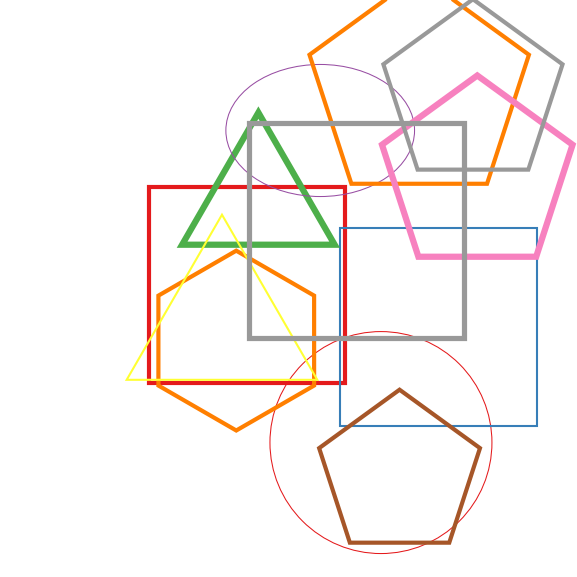[{"shape": "circle", "thickness": 0.5, "radius": 0.96, "center": [0.66, 0.233]}, {"shape": "square", "thickness": 2, "radius": 0.85, "center": [0.428, 0.505]}, {"shape": "square", "thickness": 1, "radius": 0.85, "center": [0.759, 0.433]}, {"shape": "triangle", "thickness": 3, "radius": 0.76, "center": [0.447, 0.652]}, {"shape": "oval", "thickness": 0.5, "radius": 0.82, "center": [0.554, 0.773]}, {"shape": "pentagon", "thickness": 2, "radius": 1.0, "center": [0.726, 0.843]}, {"shape": "hexagon", "thickness": 2, "radius": 0.78, "center": [0.409, 0.409]}, {"shape": "triangle", "thickness": 1, "radius": 0.95, "center": [0.384, 0.437]}, {"shape": "pentagon", "thickness": 2, "radius": 0.73, "center": [0.692, 0.178]}, {"shape": "pentagon", "thickness": 3, "radius": 0.87, "center": [0.826, 0.695]}, {"shape": "square", "thickness": 2.5, "radius": 0.93, "center": [0.618, 0.6]}, {"shape": "pentagon", "thickness": 2, "radius": 0.82, "center": [0.819, 0.837]}]